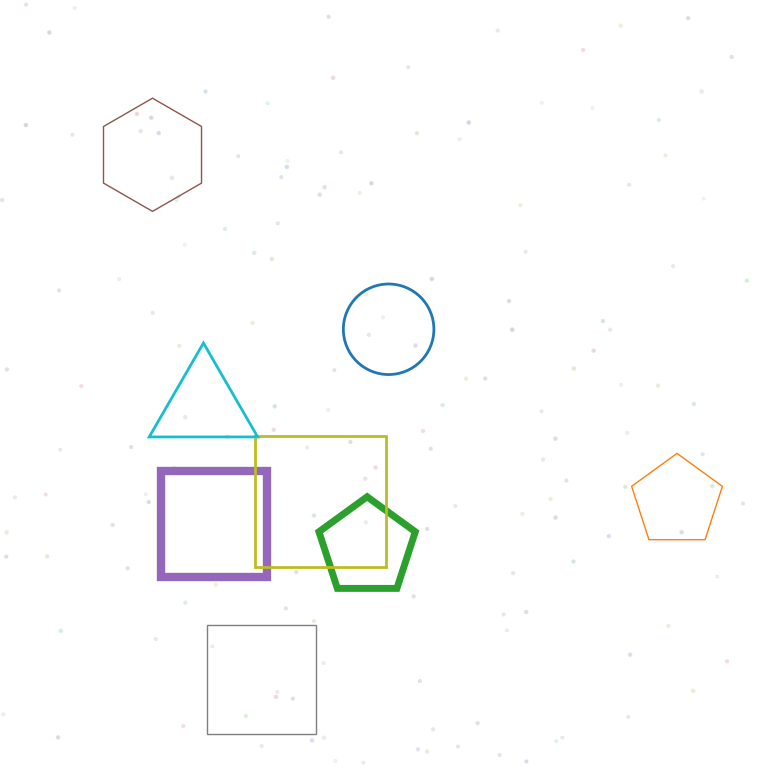[{"shape": "circle", "thickness": 1, "radius": 0.29, "center": [0.505, 0.572]}, {"shape": "pentagon", "thickness": 0.5, "radius": 0.31, "center": [0.879, 0.349]}, {"shape": "pentagon", "thickness": 2.5, "radius": 0.33, "center": [0.477, 0.289]}, {"shape": "square", "thickness": 3, "radius": 0.35, "center": [0.278, 0.319]}, {"shape": "hexagon", "thickness": 0.5, "radius": 0.37, "center": [0.198, 0.799]}, {"shape": "square", "thickness": 0.5, "radius": 0.35, "center": [0.34, 0.118]}, {"shape": "square", "thickness": 1, "radius": 0.42, "center": [0.416, 0.348]}, {"shape": "triangle", "thickness": 1, "radius": 0.41, "center": [0.264, 0.473]}]